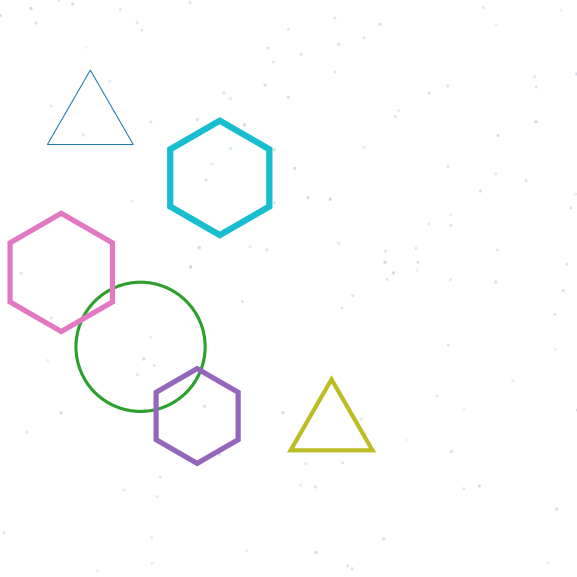[{"shape": "triangle", "thickness": 0.5, "radius": 0.43, "center": [0.156, 0.792]}, {"shape": "circle", "thickness": 1.5, "radius": 0.56, "center": [0.243, 0.399]}, {"shape": "hexagon", "thickness": 2.5, "radius": 0.41, "center": [0.341, 0.279]}, {"shape": "hexagon", "thickness": 2.5, "radius": 0.51, "center": [0.106, 0.527]}, {"shape": "triangle", "thickness": 2, "radius": 0.41, "center": [0.574, 0.26]}, {"shape": "hexagon", "thickness": 3, "radius": 0.5, "center": [0.381, 0.691]}]